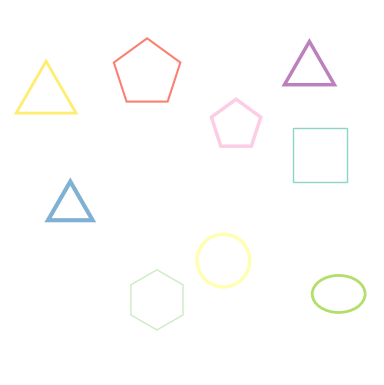[{"shape": "square", "thickness": 1, "radius": 0.35, "center": [0.831, 0.598]}, {"shape": "circle", "thickness": 2.5, "radius": 0.34, "center": [0.58, 0.323]}, {"shape": "pentagon", "thickness": 1.5, "radius": 0.45, "center": [0.382, 0.81]}, {"shape": "triangle", "thickness": 3, "radius": 0.33, "center": [0.183, 0.461]}, {"shape": "oval", "thickness": 2, "radius": 0.34, "center": [0.88, 0.236]}, {"shape": "pentagon", "thickness": 2.5, "radius": 0.34, "center": [0.613, 0.675]}, {"shape": "triangle", "thickness": 2.5, "radius": 0.37, "center": [0.804, 0.817]}, {"shape": "hexagon", "thickness": 1, "radius": 0.39, "center": [0.408, 0.221]}, {"shape": "triangle", "thickness": 2, "radius": 0.45, "center": [0.12, 0.751]}]